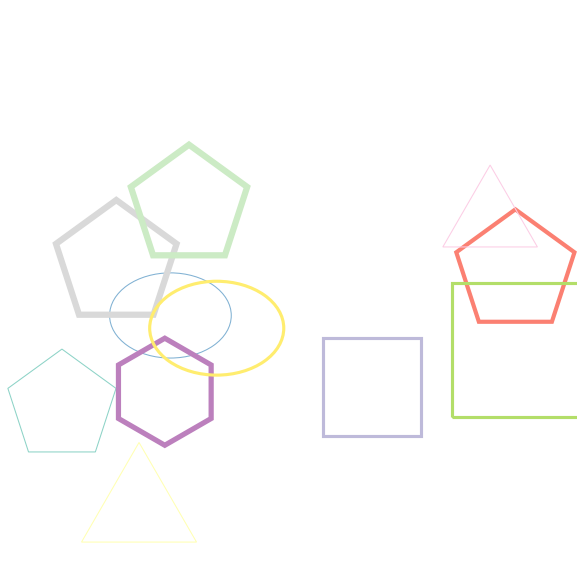[{"shape": "pentagon", "thickness": 0.5, "radius": 0.49, "center": [0.107, 0.296]}, {"shape": "triangle", "thickness": 0.5, "radius": 0.57, "center": [0.241, 0.118]}, {"shape": "square", "thickness": 1.5, "radius": 0.43, "center": [0.644, 0.33]}, {"shape": "pentagon", "thickness": 2, "radius": 0.54, "center": [0.892, 0.529]}, {"shape": "oval", "thickness": 0.5, "radius": 0.53, "center": [0.295, 0.453]}, {"shape": "square", "thickness": 1.5, "radius": 0.58, "center": [0.897, 0.393]}, {"shape": "triangle", "thickness": 0.5, "radius": 0.47, "center": [0.849, 0.619]}, {"shape": "pentagon", "thickness": 3, "radius": 0.55, "center": [0.201, 0.543]}, {"shape": "hexagon", "thickness": 2.5, "radius": 0.46, "center": [0.285, 0.321]}, {"shape": "pentagon", "thickness": 3, "radius": 0.53, "center": [0.327, 0.643]}, {"shape": "oval", "thickness": 1.5, "radius": 0.58, "center": [0.375, 0.431]}]